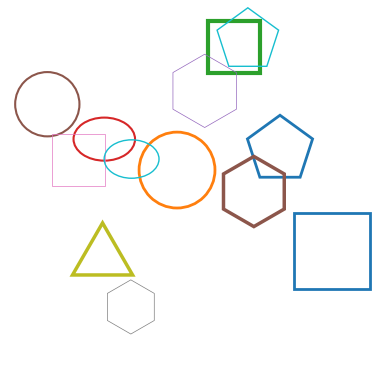[{"shape": "pentagon", "thickness": 2, "radius": 0.44, "center": [0.727, 0.612]}, {"shape": "square", "thickness": 2, "radius": 0.49, "center": [0.862, 0.349]}, {"shape": "circle", "thickness": 2, "radius": 0.49, "center": [0.46, 0.558]}, {"shape": "square", "thickness": 3, "radius": 0.34, "center": [0.609, 0.879]}, {"shape": "oval", "thickness": 1.5, "radius": 0.4, "center": [0.271, 0.639]}, {"shape": "hexagon", "thickness": 0.5, "radius": 0.48, "center": [0.532, 0.764]}, {"shape": "hexagon", "thickness": 2.5, "radius": 0.46, "center": [0.659, 0.503]}, {"shape": "circle", "thickness": 1.5, "radius": 0.42, "center": [0.123, 0.729]}, {"shape": "square", "thickness": 0.5, "radius": 0.34, "center": [0.204, 0.584]}, {"shape": "hexagon", "thickness": 0.5, "radius": 0.35, "center": [0.34, 0.203]}, {"shape": "triangle", "thickness": 2.5, "radius": 0.45, "center": [0.266, 0.331]}, {"shape": "oval", "thickness": 1, "radius": 0.36, "center": [0.342, 0.587]}, {"shape": "pentagon", "thickness": 1, "radius": 0.42, "center": [0.644, 0.896]}]